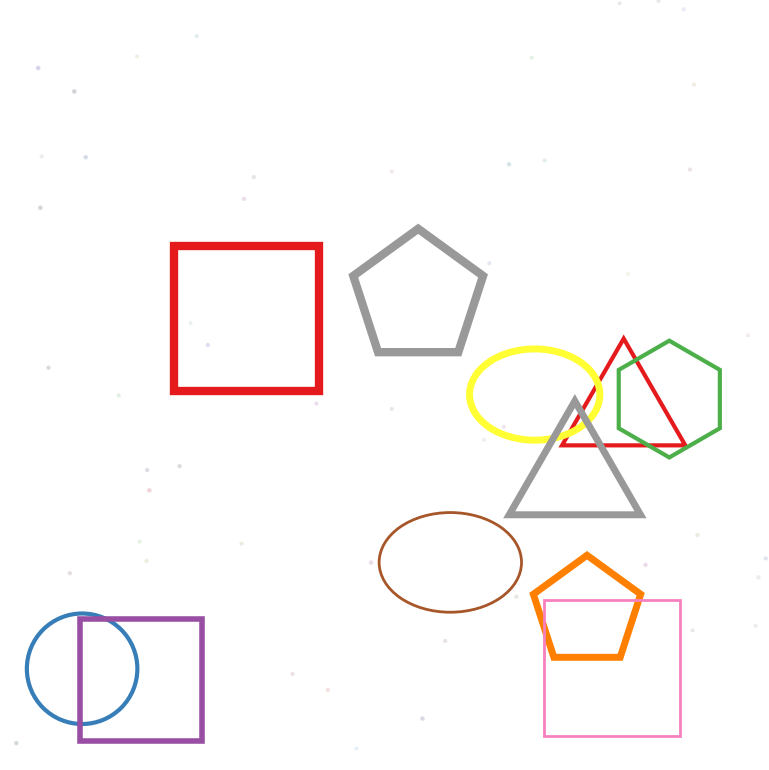[{"shape": "square", "thickness": 3, "radius": 0.47, "center": [0.32, 0.587]}, {"shape": "triangle", "thickness": 1.5, "radius": 0.46, "center": [0.81, 0.468]}, {"shape": "circle", "thickness": 1.5, "radius": 0.36, "center": [0.107, 0.132]}, {"shape": "hexagon", "thickness": 1.5, "radius": 0.38, "center": [0.869, 0.482]}, {"shape": "square", "thickness": 2, "radius": 0.4, "center": [0.183, 0.117]}, {"shape": "pentagon", "thickness": 2.5, "radius": 0.37, "center": [0.762, 0.206]}, {"shape": "oval", "thickness": 2.5, "radius": 0.42, "center": [0.694, 0.488]}, {"shape": "oval", "thickness": 1, "radius": 0.46, "center": [0.585, 0.27]}, {"shape": "square", "thickness": 1, "radius": 0.44, "center": [0.795, 0.132]}, {"shape": "pentagon", "thickness": 3, "radius": 0.44, "center": [0.543, 0.614]}, {"shape": "triangle", "thickness": 2.5, "radius": 0.49, "center": [0.747, 0.381]}]